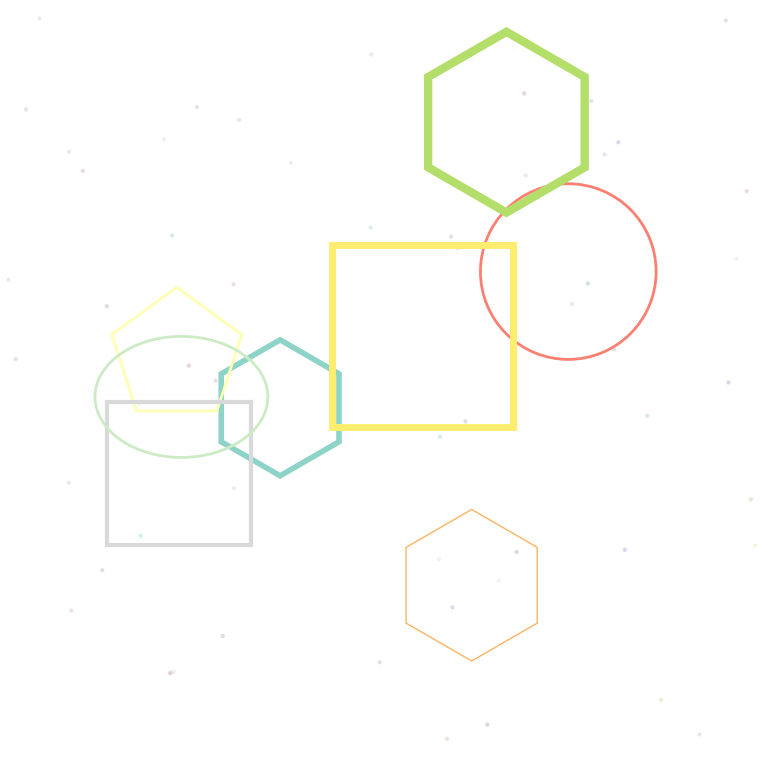[{"shape": "hexagon", "thickness": 2, "radius": 0.44, "center": [0.364, 0.47]}, {"shape": "pentagon", "thickness": 1, "radius": 0.44, "center": [0.229, 0.538]}, {"shape": "circle", "thickness": 1, "radius": 0.57, "center": [0.738, 0.647]}, {"shape": "hexagon", "thickness": 0.5, "radius": 0.49, "center": [0.613, 0.24]}, {"shape": "hexagon", "thickness": 3, "radius": 0.59, "center": [0.658, 0.841]}, {"shape": "square", "thickness": 1.5, "radius": 0.47, "center": [0.233, 0.385]}, {"shape": "oval", "thickness": 1, "radius": 0.56, "center": [0.236, 0.485]}, {"shape": "square", "thickness": 2.5, "radius": 0.59, "center": [0.549, 0.564]}]